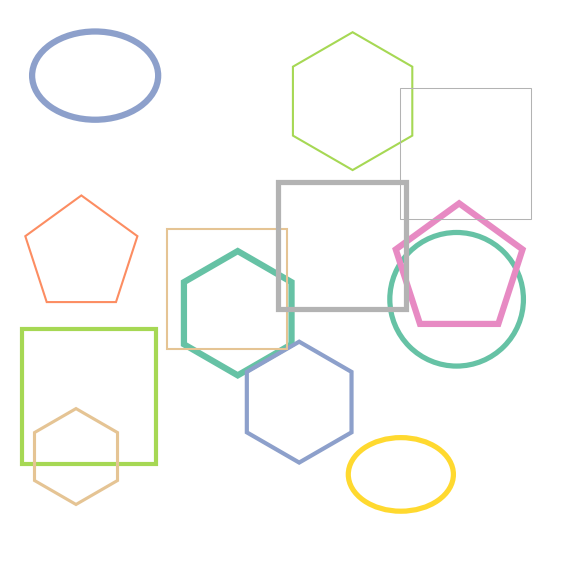[{"shape": "hexagon", "thickness": 3, "radius": 0.54, "center": [0.412, 0.457]}, {"shape": "circle", "thickness": 2.5, "radius": 0.58, "center": [0.791, 0.481]}, {"shape": "pentagon", "thickness": 1, "radius": 0.51, "center": [0.141, 0.559]}, {"shape": "oval", "thickness": 3, "radius": 0.55, "center": [0.165, 0.868]}, {"shape": "hexagon", "thickness": 2, "radius": 0.52, "center": [0.518, 0.303]}, {"shape": "pentagon", "thickness": 3, "radius": 0.58, "center": [0.795, 0.532]}, {"shape": "square", "thickness": 2, "radius": 0.58, "center": [0.154, 0.313]}, {"shape": "hexagon", "thickness": 1, "radius": 0.6, "center": [0.611, 0.824]}, {"shape": "oval", "thickness": 2.5, "radius": 0.46, "center": [0.694, 0.178]}, {"shape": "hexagon", "thickness": 1.5, "radius": 0.42, "center": [0.132, 0.209]}, {"shape": "square", "thickness": 1, "radius": 0.52, "center": [0.393, 0.499]}, {"shape": "square", "thickness": 0.5, "radius": 0.57, "center": [0.806, 0.733]}, {"shape": "square", "thickness": 2.5, "radius": 0.55, "center": [0.592, 0.574]}]